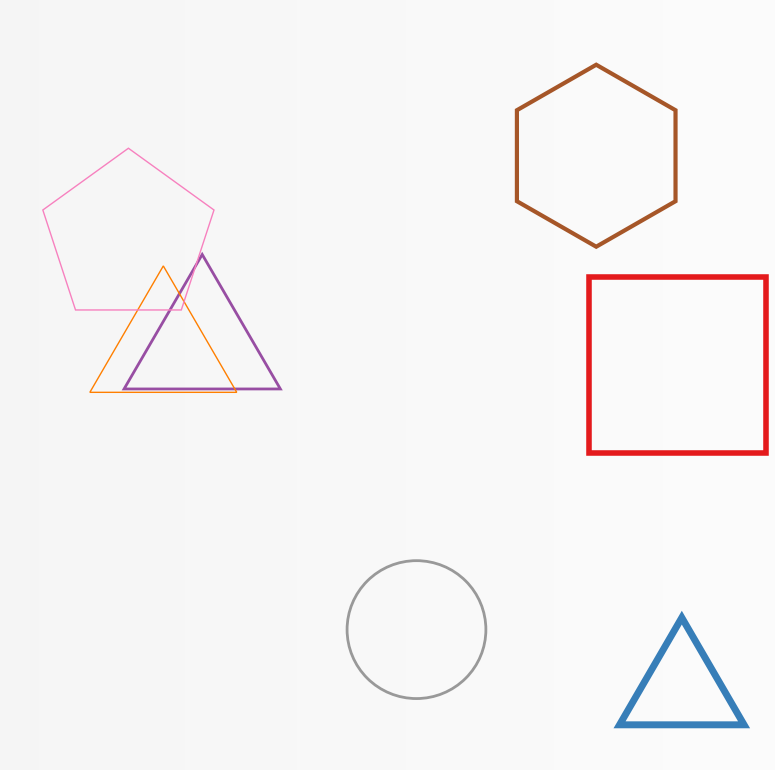[{"shape": "square", "thickness": 2, "radius": 0.57, "center": [0.874, 0.526]}, {"shape": "triangle", "thickness": 2.5, "radius": 0.46, "center": [0.88, 0.105]}, {"shape": "triangle", "thickness": 1, "radius": 0.58, "center": [0.261, 0.553]}, {"shape": "triangle", "thickness": 0.5, "radius": 0.55, "center": [0.211, 0.545]}, {"shape": "hexagon", "thickness": 1.5, "radius": 0.59, "center": [0.769, 0.798]}, {"shape": "pentagon", "thickness": 0.5, "radius": 0.58, "center": [0.166, 0.691]}, {"shape": "circle", "thickness": 1, "radius": 0.45, "center": [0.537, 0.182]}]